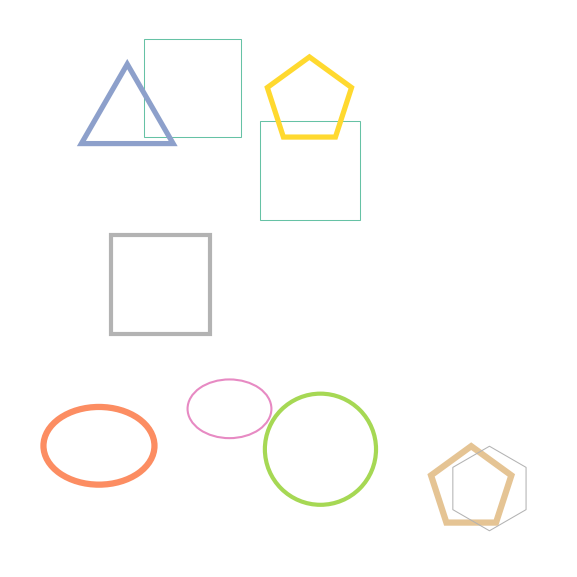[{"shape": "square", "thickness": 0.5, "radius": 0.42, "center": [0.334, 0.847]}, {"shape": "square", "thickness": 0.5, "radius": 0.43, "center": [0.537, 0.704]}, {"shape": "oval", "thickness": 3, "radius": 0.48, "center": [0.171, 0.227]}, {"shape": "triangle", "thickness": 2.5, "radius": 0.46, "center": [0.22, 0.796]}, {"shape": "oval", "thickness": 1, "radius": 0.36, "center": [0.397, 0.291]}, {"shape": "circle", "thickness": 2, "radius": 0.48, "center": [0.555, 0.221]}, {"shape": "pentagon", "thickness": 2.5, "radius": 0.38, "center": [0.536, 0.824]}, {"shape": "pentagon", "thickness": 3, "radius": 0.37, "center": [0.816, 0.153]}, {"shape": "square", "thickness": 2, "radius": 0.43, "center": [0.278, 0.507]}, {"shape": "hexagon", "thickness": 0.5, "radius": 0.37, "center": [0.848, 0.153]}]